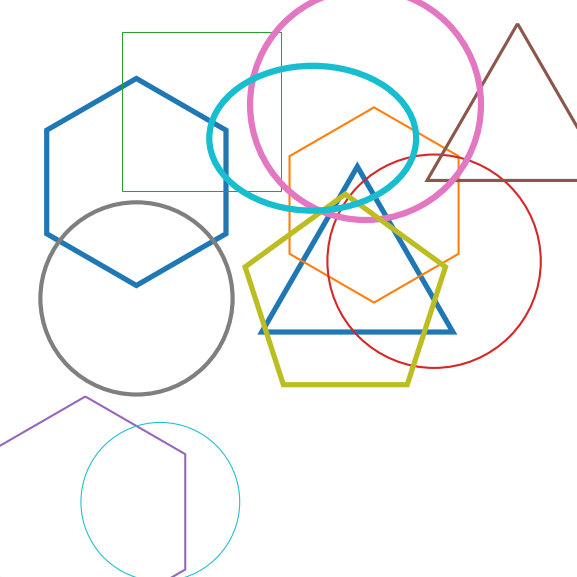[{"shape": "hexagon", "thickness": 2.5, "radius": 0.9, "center": [0.236, 0.684]}, {"shape": "triangle", "thickness": 2.5, "radius": 0.95, "center": [0.619, 0.52]}, {"shape": "hexagon", "thickness": 1, "radius": 0.85, "center": [0.648, 0.644]}, {"shape": "square", "thickness": 0.5, "radius": 0.69, "center": [0.349, 0.806]}, {"shape": "circle", "thickness": 1, "radius": 0.92, "center": [0.752, 0.547]}, {"shape": "hexagon", "thickness": 1, "radius": 1.0, "center": [0.148, 0.113]}, {"shape": "triangle", "thickness": 1.5, "radius": 0.9, "center": [0.896, 0.777]}, {"shape": "circle", "thickness": 3, "radius": 1.0, "center": [0.633, 0.818]}, {"shape": "circle", "thickness": 2, "radius": 0.83, "center": [0.236, 0.482]}, {"shape": "pentagon", "thickness": 2.5, "radius": 0.91, "center": [0.598, 0.481]}, {"shape": "circle", "thickness": 0.5, "radius": 0.69, "center": [0.278, 0.13]}, {"shape": "oval", "thickness": 3, "radius": 0.9, "center": [0.541, 0.76]}]